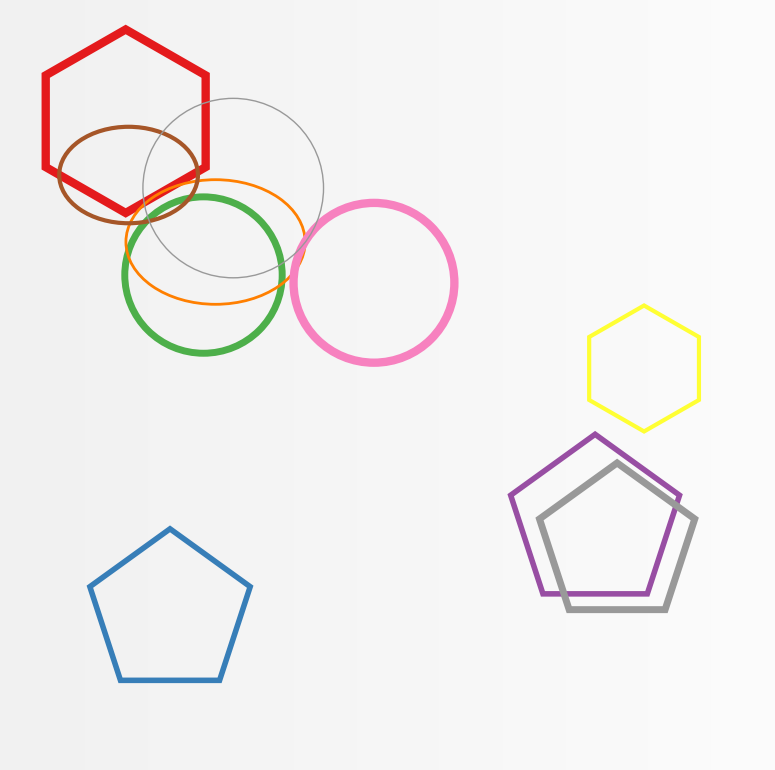[{"shape": "hexagon", "thickness": 3, "radius": 0.6, "center": [0.162, 0.843]}, {"shape": "pentagon", "thickness": 2, "radius": 0.54, "center": [0.219, 0.204]}, {"shape": "circle", "thickness": 2.5, "radius": 0.51, "center": [0.263, 0.643]}, {"shape": "pentagon", "thickness": 2, "radius": 0.57, "center": [0.768, 0.321]}, {"shape": "oval", "thickness": 1, "radius": 0.58, "center": [0.278, 0.686]}, {"shape": "hexagon", "thickness": 1.5, "radius": 0.41, "center": [0.831, 0.521]}, {"shape": "oval", "thickness": 1.5, "radius": 0.45, "center": [0.166, 0.773]}, {"shape": "circle", "thickness": 3, "radius": 0.52, "center": [0.483, 0.633]}, {"shape": "circle", "thickness": 0.5, "radius": 0.58, "center": [0.301, 0.756]}, {"shape": "pentagon", "thickness": 2.5, "radius": 0.53, "center": [0.796, 0.293]}]